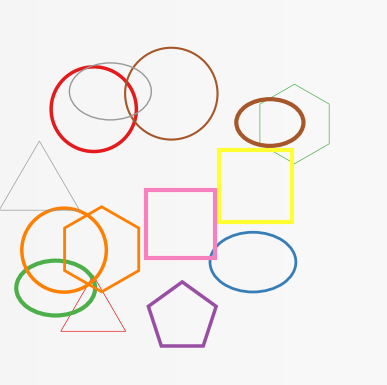[{"shape": "circle", "thickness": 2.5, "radius": 0.55, "center": [0.242, 0.716]}, {"shape": "triangle", "thickness": 0.5, "radius": 0.48, "center": [0.241, 0.188]}, {"shape": "oval", "thickness": 2, "radius": 0.55, "center": [0.653, 0.319]}, {"shape": "oval", "thickness": 3, "radius": 0.51, "center": [0.144, 0.252]}, {"shape": "hexagon", "thickness": 0.5, "radius": 0.52, "center": [0.76, 0.678]}, {"shape": "pentagon", "thickness": 2.5, "radius": 0.46, "center": [0.47, 0.176]}, {"shape": "hexagon", "thickness": 2, "radius": 0.55, "center": [0.262, 0.352]}, {"shape": "circle", "thickness": 2.5, "radius": 0.55, "center": [0.165, 0.35]}, {"shape": "square", "thickness": 3, "radius": 0.47, "center": [0.66, 0.518]}, {"shape": "circle", "thickness": 1.5, "radius": 0.6, "center": [0.442, 0.757]}, {"shape": "oval", "thickness": 3, "radius": 0.43, "center": [0.696, 0.682]}, {"shape": "square", "thickness": 3, "radius": 0.44, "center": [0.465, 0.417]}, {"shape": "triangle", "thickness": 0.5, "radius": 0.6, "center": [0.102, 0.514]}, {"shape": "oval", "thickness": 1, "radius": 0.53, "center": [0.285, 0.763]}]